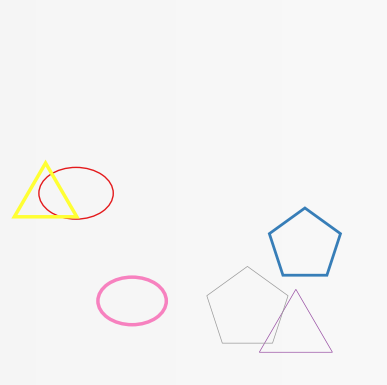[{"shape": "oval", "thickness": 1, "radius": 0.48, "center": [0.196, 0.498]}, {"shape": "pentagon", "thickness": 2, "radius": 0.48, "center": [0.787, 0.363]}, {"shape": "triangle", "thickness": 0.5, "radius": 0.54, "center": [0.764, 0.14]}, {"shape": "triangle", "thickness": 2.5, "radius": 0.47, "center": [0.118, 0.483]}, {"shape": "oval", "thickness": 2.5, "radius": 0.44, "center": [0.341, 0.218]}, {"shape": "pentagon", "thickness": 0.5, "radius": 0.55, "center": [0.639, 0.198]}]